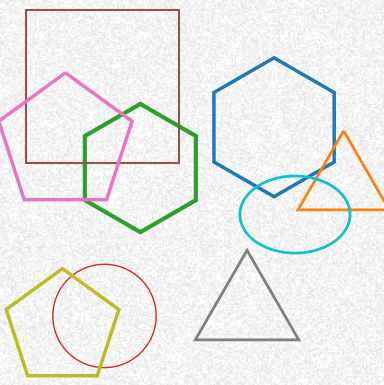[{"shape": "hexagon", "thickness": 2.5, "radius": 0.9, "center": [0.712, 0.669]}, {"shape": "triangle", "thickness": 2, "radius": 0.68, "center": [0.893, 0.523]}, {"shape": "hexagon", "thickness": 3, "radius": 0.83, "center": [0.365, 0.563]}, {"shape": "circle", "thickness": 1, "radius": 0.67, "center": [0.271, 0.179]}, {"shape": "square", "thickness": 1.5, "radius": 0.99, "center": [0.266, 0.774]}, {"shape": "pentagon", "thickness": 2.5, "radius": 0.91, "center": [0.17, 0.629]}, {"shape": "triangle", "thickness": 2, "radius": 0.78, "center": [0.642, 0.195]}, {"shape": "pentagon", "thickness": 2.5, "radius": 0.77, "center": [0.162, 0.148]}, {"shape": "oval", "thickness": 2, "radius": 0.71, "center": [0.766, 0.443]}]